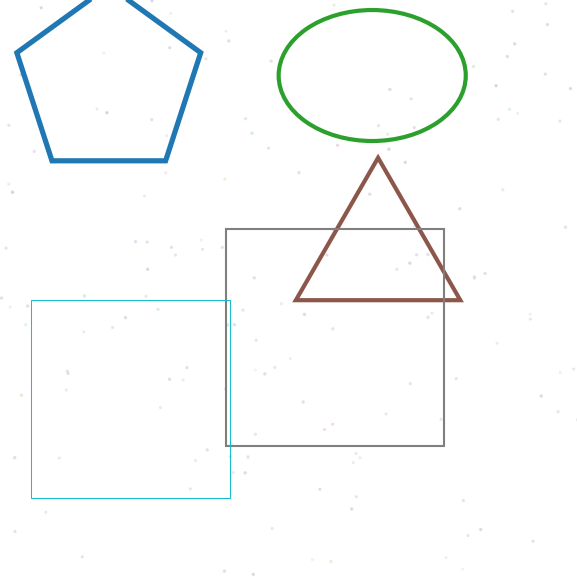[{"shape": "pentagon", "thickness": 2.5, "radius": 0.84, "center": [0.188, 0.856]}, {"shape": "oval", "thickness": 2, "radius": 0.81, "center": [0.645, 0.868]}, {"shape": "triangle", "thickness": 2, "radius": 0.82, "center": [0.655, 0.562]}, {"shape": "square", "thickness": 1, "radius": 0.94, "center": [0.58, 0.414]}, {"shape": "square", "thickness": 0.5, "radius": 0.86, "center": [0.226, 0.308]}]